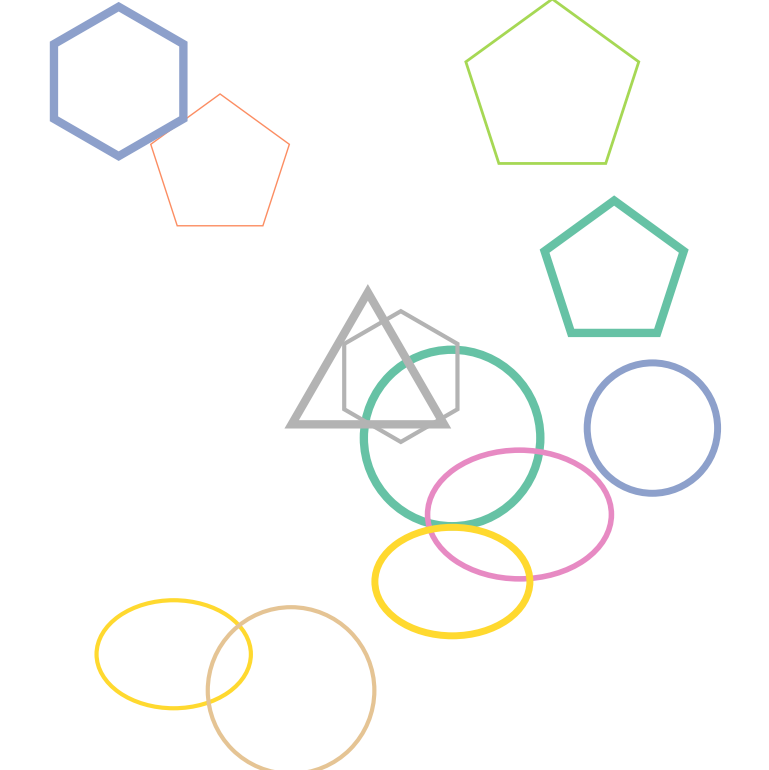[{"shape": "pentagon", "thickness": 3, "radius": 0.48, "center": [0.798, 0.645]}, {"shape": "circle", "thickness": 3, "radius": 0.57, "center": [0.587, 0.431]}, {"shape": "pentagon", "thickness": 0.5, "radius": 0.47, "center": [0.286, 0.783]}, {"shape": "circle", "thickness": 2.5, "radius": 0.42, "center": [0.847, 0.444]}, {"shape": "hexagon", "thickness": 3, "radius": 0.49, "center": [0.154, 0.894]}, {"shape": "oval", "thickness": 2, "radius": 0.6, "center": [0.675, 0.332]}, {"shape": "pentagon", "thickness": 1, "radius": 0.59, "center": [0.717, 0.883]}, {"shape": "oval", "thickness": 1.5, "radius": 0.5, "center": [0.226, 0.15]}, {"shape": "oval", "thickness": 2.5, "radius": 0.5, "center": [0.588, 0.245]}, {"shape": "circle", "thickness": 1.5, "radius": 0.54, "center": [0.378, 0.103]}, {"shape": "hexagon", "thickness": 1.5, "radius": 0.42, "center": [0.521, 0.511]}, {"shape": "triangle", "thickness": 3, "radius": 0.57, "center": [0.478, 0.506]}]